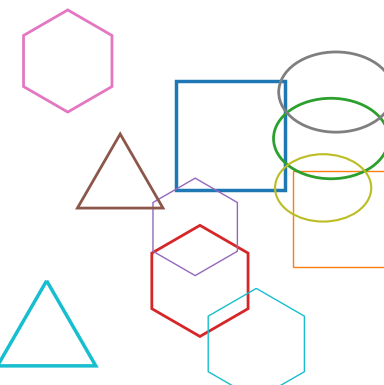[{"shape": "square", "thickness": 2.5, "radius": 0.71, "center": [0.599, 0.647]}, {"shape": "square", "thickness": 1, "radius": 0.62, "center": [0.884, 0.432]}, {"shape": "oval", "thickness": 2, "radius": 0.75, "center": [0.86, 0.64]}, {"shape": "hexagon", "thickness": 2, "radius": 0.72, "center": [0.519, 0.27]}, {"shape": "hexagon", "thickness": 1, "radius": 0.63, "center": [0.507, 0.411]}, {"shape": "triangle", "thickness": 2, "radius": 0.64, "center": [0.312, 0.524]}, {"shape": "hexagon", "thickness": 2, "radius": 0.66, "center": [0.176, 0.842]}, {"shape": "oval", "thickness": 2, "radius": 0.74, "center": [0.873, 0.761]}, {"shape": "oval", "thickness": 1.5, "radius": 0.62, "center": [0.839, 0.512]}, {"shape": "triangle", "thickness": 2.5, "radius": 0.74, "center": [0.121, 0.123]}, {"shape": "hexagon", "thickness": 1, "radius": 0.72, "center": [0.666, 0.107]}]